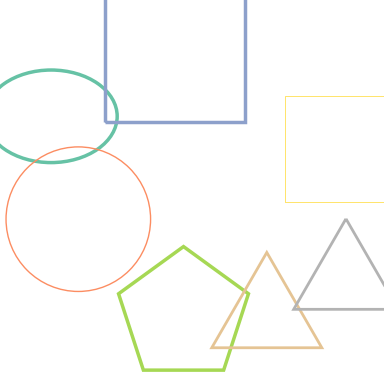[{"shape": "oval", "thickness": 2.5, "radius": 0.86, "center": [0.133, 0.698]}, {"shape": "circle", "thickness": 1, "radius": 0.94, "center": [0.203, 0.431]}, {"shape": "square", "thickness": 2.5, "radius": 0.91, "center": [0.454, 0.864]}, {"shape": "pentagon", "thickness": 2.5, "radius": 0.89, "center": [0.477, 0.182]}, {"shape": "square", "thickness": 0.5, "radius": 0.69, "center": [0.877, 0.613]}, {"shape": "triangle", "thickness": 2, "radius": 0.83, "center": [0.693, 0.179]}, {"shape": "triangle", "thickness": 2, "radius": 0.78, "center": [0.899, 0.275]}]